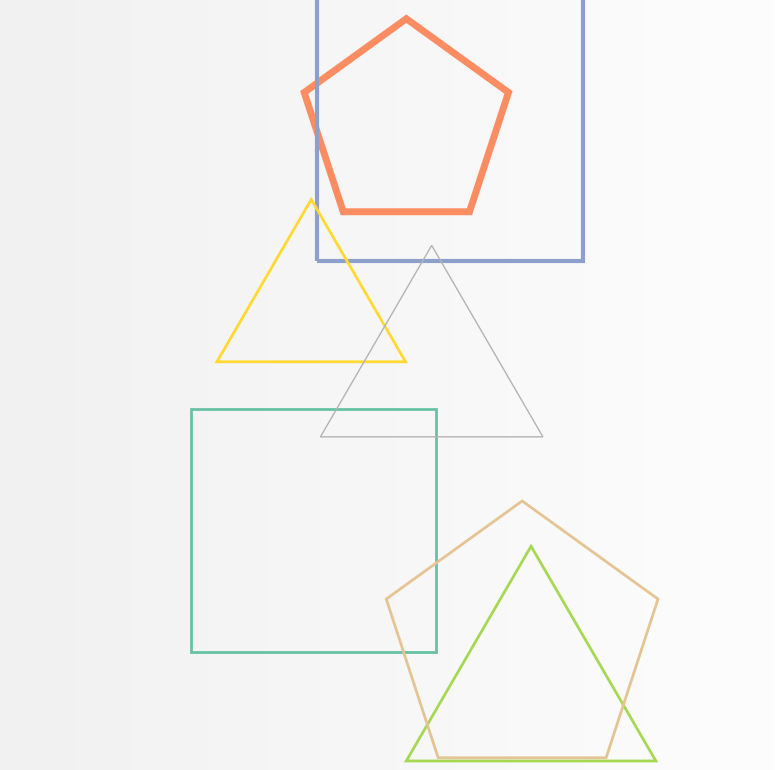[{"shape": "square", "thickness": 1, "radius": 0.79, "center": [0.404, 0.311]}, {"shape": "pentagon", "thickness": 2.5, "radius": 0.69, "center": [0.524, 0.837]}, {"shape": "square", "thickness": 1.5, "radius": 0.86, "center": [0.581, 0.833]}, {"shape": "triangle", "thickness": 1, "radius": 0.93, "center": [0.685, 0.105]}, {"shape": "triangle", "thickness": 1, "radius": 0.7, "center": [0.402, 0.6]}, {"shape": "pentagon", "thickness": 1, "radius": 0.92, "center": [0.674, 0.165]}, {"shape": "triangle", "thickness": 0.5, "radius": 0.83, "center": [0.557, 0.516]}]